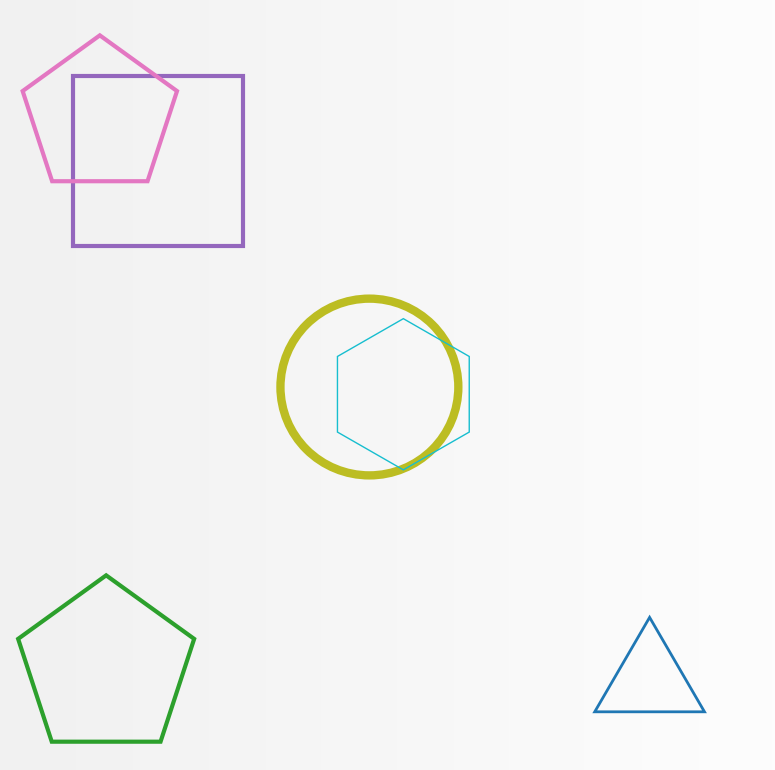[{"shape": "triangle", "thickness": 1, "radius": 0.41, "center": [0.838, 0.116]}, {"shape": "pentagon", "thickness": 1.5, "radius": 0.6, "center": [0.137, 0.133]}, {"shape": "square", "thickness": 1.5, "radius": 0.55, "center": [0.204, 0.791]}, {"shape": "pentagon", "thickness": 1.5, "radius": 0.52, "center": [0.129, 0.849]}, {"shape": "circle", "thickness": 3, "radius": 0.57, "center": [0.477, 0.497]}, {"shape": "hexagon", "thickness": 0.5, "radius": 0.49, "center": [0.52, 0.488]}]